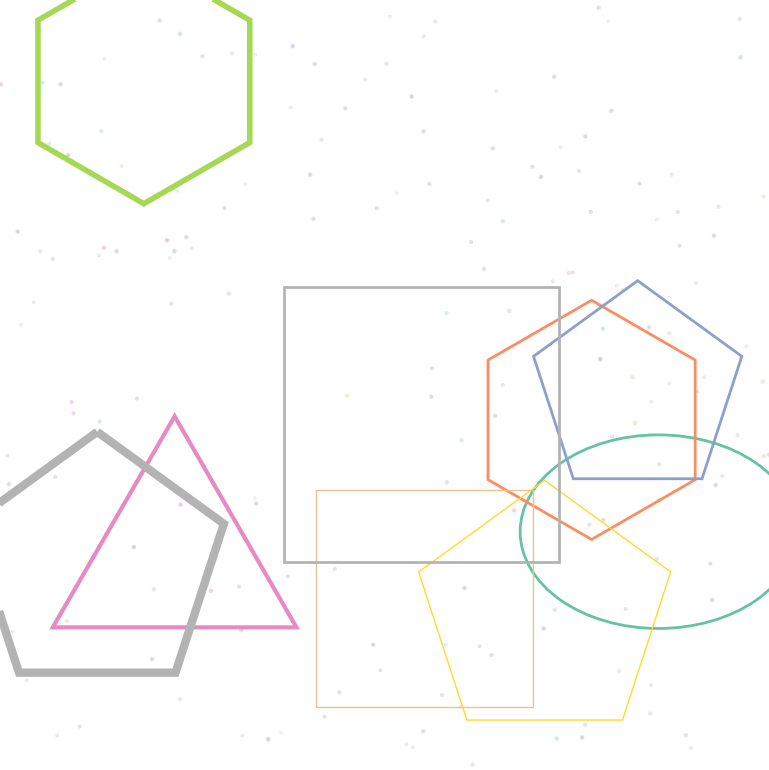[{"shape": "oval", "thickness": 1, "radius": 0.9, "center": [0.855, 0.31]}, {"shape": "hexagon", "thickness": 1, "radius": 0.78, "center": [0.768, 0.455]}, {"shape": "pentagon", "thickness": 1, "radius": 0.71, "center": [0.828, 0.493]}, {"shape": "triangle", "thickness": 1.5, "radius": 0.91, "center": [0.227, 0.277]}, {"shape": "hexagon", "thickness": 2, "radius": 0.79, "center": [0.187, 0.894]}, {"shape": "pentagon", "thickness": 0.5, "radius": 0.86, "center": [0.707, 0.204]}, {"shape": "square", "thickness": 0.5, "radius": 0.7, "center": [0.551, 0.223]}, {"shape": "square", "thickness": 1, "radius": 0.89, "center": [0.547, 0.448]}, {"shape": "pentagon", "thickness": 3, "radius": 0.86, "center": [0.126, 0.266]}]